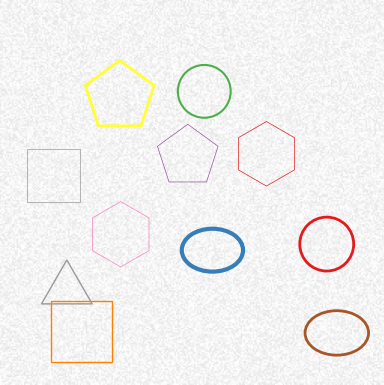[{"shape": "circle", "thickness": 2, "radius": 0.35, "center": [0.849, 0.366]}, {"shape": "hexagon", "thickness": 0.5, "radius": 0.42, "center": [0.692, 0.601]}, {"shape": "oval", "thickness": 3, "radius": 0.4, "center": [0.552, 0.35]}, {"shape": "circle", "thickness": 1.5, "radius": 0.34, "center": [0.531, 0.763]}, {"shape": "pentagon", "thickness": 0.5, "radius": 0.41, "center": [0.488, 0.594]}, {"shape": "square", "thickness": 1, "radius": 0.39, "center": [0.212, 0.139]}, {"shape": "pentagon", "thickness": 2, "radius": 0.47, "center": [0.311, 0.749]}, {"shape": "oval", "thickness": 2, "radius": 0.41, "center": [0.875, 0.135]}, {"shape": "hexagon", "thickness": 0.5, "radius": 0.42, "center": [0.314, 0.392]}, {"shape": "triangle", "thickness": 1, "radius": 0.38, "center": [0.174, 0.249]}, {"shape": "square", "thickness": 0.5, "radius": 0.34, "center": [0.139, 0.544]}]